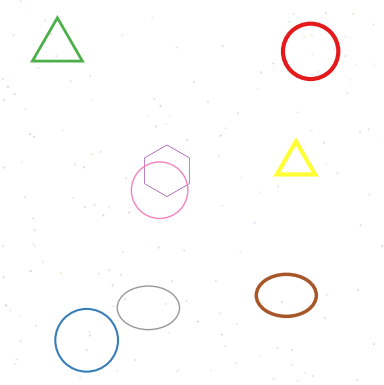[{"shape": "circle", "thickness": 3, "radius": 0.36, "center": [0.807, 0.867]}, {"shape": "circle", "thickness": 1.5, "radius": 0.41, "center": [0.225, 0.116]}, {"shape": "triangle", "thickness": 2, "radius": 0.37, "center": [0.149, 0.879]}, {"shape": "hexagon", "thickness": 0.5, "radius": 0.34, "center": [0.434, 0.556]}, {"shape": "triangle", "thickness": 3, "radius": 0.29, "center": [0.769, 0.576]}, {"shape": "oval", "thickness": 2.5, "radius": 0.39, "center": [0.744, 0.233]}, {"shape": "circle", "thickness": 1, "radius": 0.37, "center": [0.415, 0.506]}, {"shape": "oval", "thickness": 1, "radius": 0.4, "center": [0.385, 0.2]}]